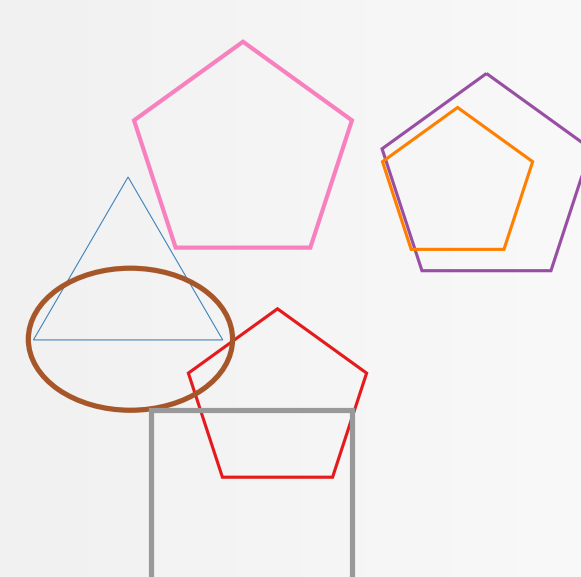[{"shape": "pentagon", "thickness": 1.5, "radius": 0.81, "center": [0.477, 0.303]}, {"shape": "triangle", "thickness": 0.5, "radius": 0.94, "center": [0.22, 0.505]}, {"shape": "pentagon", "thickness": 1.5, "radius": 0.94, "center": [0.837, 0.683]}, {"shape": "pentagon", "thickness": 1.5, "radius": 0.68, "center": [0.787, 0.677]}, {"shape": "oval", "thickness": 2.5, "radius": 0.88, "center": [0.224, 0.412]}, {"shape": "pentagon", "thickness": 2, "radius": 0.99, "center": [0.418, 0.73]}, {"shape": "square", "thickness": 2.5, "radius": 0.86, "center": [0.432, 0.116]}]